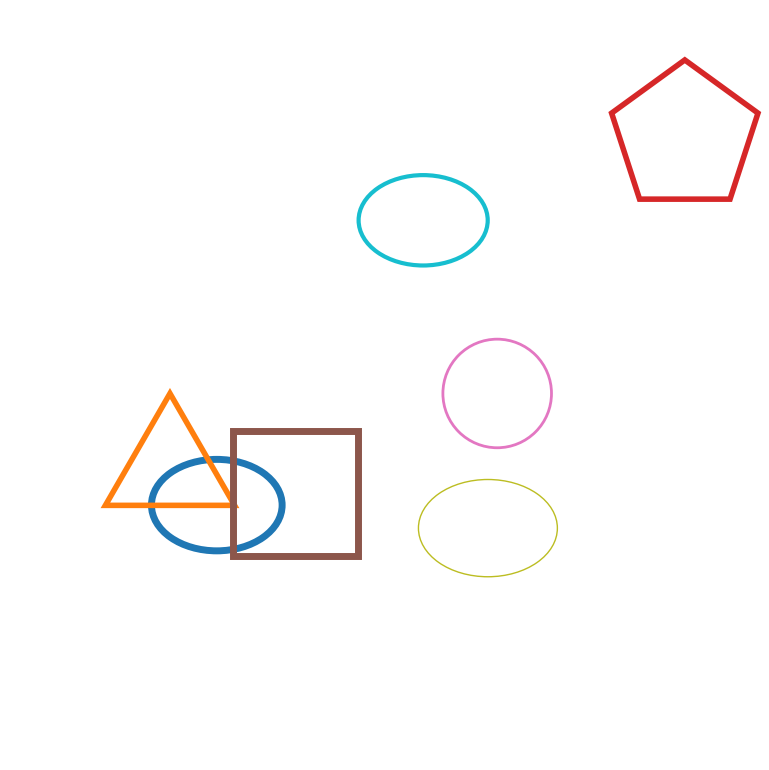[{"shape": "oval", "thickness": 2.5, "radius": 0.42, "center": [0.282, 0.344]}, {"shape": "triangle", "thickness": 2, "radius": 0.48, "center": [0.221, 0.392]}, {"shape": "pentagon", "thickness": 2, "radius": 0.5, "center": [0.889, 0.822]}, {"shape": "square", "thickness": 2.5, "radius": 0.4, "center": [0.384, 0.359]}, {"shape": "circle", "thickness": 1, "radius": 0.35, "center": [0.646, 0.489]}, {"shape": "oval", "thickness": 0.5, "radius": 0.45, "center": [0.634, 0.314]}, {"shape": "oval", "thickness": 1.5, "radius": 0.42, "center": [0.55, 0.714]}]